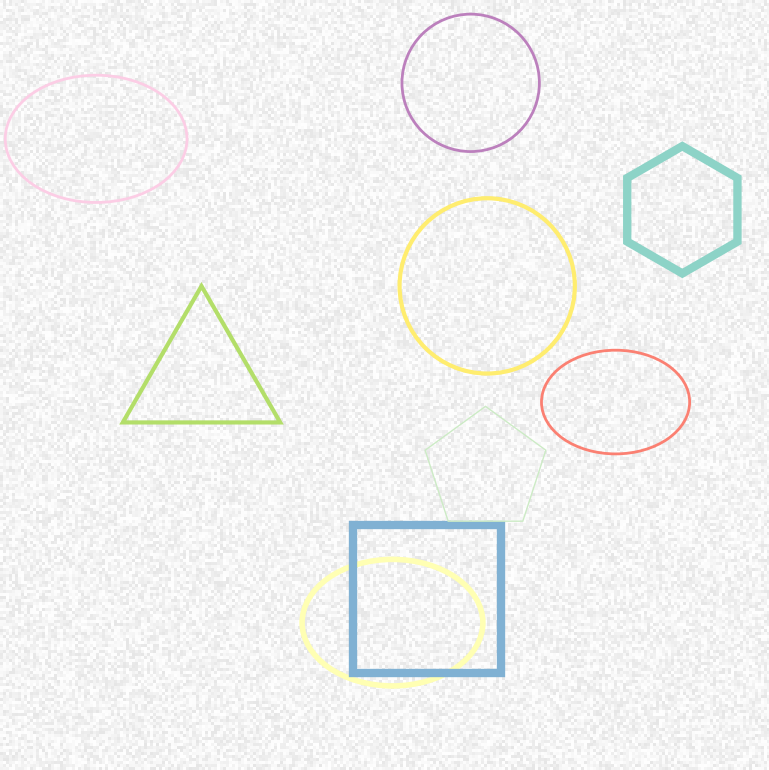[{"shape": "hexagon", "thickness": 3, "radius": 0.41, "center": [0.886, 0.728]}, {"shape": "oval", "thickness": 2, "radius": 0.59, "center": [0.51, 0.191]}, {"shape": "oval", "thickness": 1, "radius": 0.48, "center": [0.799, 0.478]}, {"shape": "square", "thickness": 3, "radius": 0.48, "center": [0.555, 0.222]}, {"shape": "triangle", "thickness": 1.5, "radius": 0.59, "center": [0.262, 0.51]}, {"shape": "oval", "thickness": 1, "radius": 0.59, "center": [0.125, 0.82]}, {"shape": "circle", "thickness": 1, "radius": 0.45, "center": [0.611, 0.892]}, {"shape": "pentagon", "thickness": 0.5, "radius": 0.41, "center": [0.631, 0.39]}, {"shape": "circle", "thickness": 1.5, "radius": 0.57, "center": [0.633, 0.629]}]